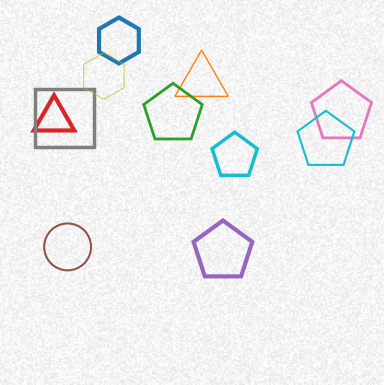[{"shape": "hexagon", "thickness": 3, "radius": 0.3, "center": [0.309, 0.895]}, {"shape": "triangle", "thickness": 1, "radius": 0.4, "center": [0.524, 0.79]}, {"shape": "pentagon", "thickness": 2, "radius": 0.4, "center": [0.449, 0.704]}, {"shape": "triangle", "thickness": 3, "radius": 0.3, "center": [0.14, 0.692]}, {"shape": "pentagon", "thickness": 3, "radius": 0.4, "center": [0.579, 0.347]}, {"shape": "circle", "thickness": 1.5, "radius": 0.3, "center": [0.176, 0.359]}, {"shape": "pentagon", "thickness": 2, "radius": 0.41, "center": [0.887, 0.708]}, {"shape": "square", "thickness": 2.5, "radius": 0.38, "center": [0.168, 0.694]}, {"shape": "hexagon", "thickness": 0.5, "radius": 0.3, "center": [0.27, 0.803]}, {"shape": "pentagon", "thickness": 1.5, "radius": 0.39, "center": [0.847, 0.635]}, {"shape": "pentagon", "thickness": 2.5, "radius": 0.31, "center": [0.61, 0.595]}]